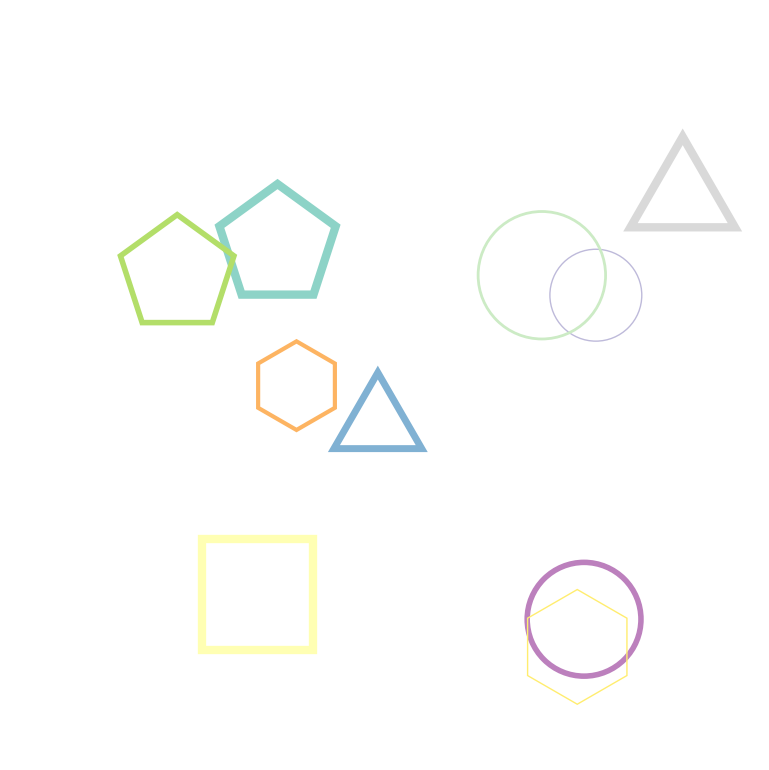[{"shape": "pentagon", "thickness": 3, "radius": 0.4, "center": [0.36, 0.682]}, {"shape": "square", "thickness": 3, "radius": 0.36, "center": [0.334, 0.228]}, {"shape": "circle", "thickness": 0.5, "radius": 0.3, "center": [0.774, 0.617]}, {"shape": "triangle", "thickness": 2.5, "radius": 0.33, "center": [0.491, 0.45]}, {"shape": "hexagon", "thickness": 1.5, "radius": 0.29, "center": [0.385, 0.499]}, {"shape": "pentagon", "thickness": 2, "radius": 0.39, "center": [0.23, 0.644]}, {"shape": "triangle", "thickness": 3, "radius": 0.39, "center": [0.887, 0.744]}, {"shape": "circle", "thickness": 2, "radius": 0.37, "center": [0.759, 0.196]}, {"shape": "circle", "thickness": 1, "radius": 0.41, "center": [0.704, 0.643]}, {"shape": "hexagon", "thickness": 0.5, "radius": 0.37, "center": [0.75, 0.16]}]